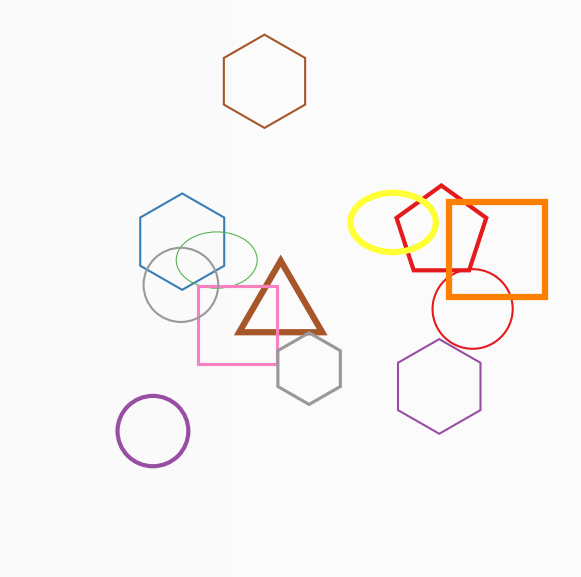[{"shape": "pentagon", "thickness": 2, "radius": 0.41, "center": [0.759, 0.597]}, {"shape": "circle", "thickness": 1, "radius": 0.34, "center": [0.813, 0.464]}, {"shape": "hexagon", "thickness": 1, "radius": 0.42, "center": [0.313, 0.581]}, {"shape": "oval", "thickness": 0.5, "radius": 0.35, "center": [0.373, 0.549]}, {"shape": "circle", "thickness": 2, "radius": 0.3, "center": [0.263, 0.253]}, {"shape": "hexagon", "thickness": 1, "radius": 0.41, "center": [0.756, 0.33]}, {"shape": "square", "thickness": 3, "radius": 0.41, "center": [0.855, 0.567]}, {"shape": "oval", "thickness": 3, "radius": 0.37, "center": [0.676, 0.614]}, {"shape": "triangle", "thickness": 3, "radius": 0.41, "center": [0.483, 0.465]}, {"shape": "hexagon", "thickness": 1, "radius": 0.4, "center": [0.455, 0.858]}, {"shape": "square", "thickness": 1.5, "radius": 0.34, "center": [0.408, 0.436]}, {"shape": "hexagon", "thickness": 1.5, "radius": 0.31, "center": [0.532, 0.361]}, {"shape": "circle", "thickness": 1, "radius": 0.32, "center": [0.311, 0.506]}]